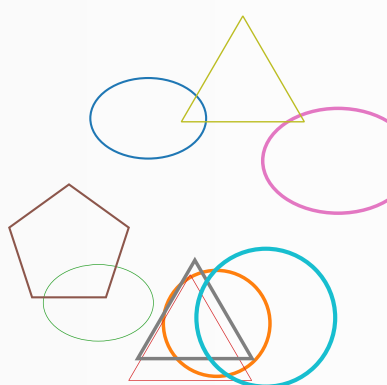[{"shape": "oval", "thickness": 1.5, "radius": 0.75, "center": [0.383, 0.693]}, {"shape": "circle", "thickness": 2.5, "radius": 0.69, "center": [0.559, 0.16]}, {"shape": "oval", "thickness": 0.5, "radius": 0.71, "center": [0.254, 0.213]}, {"shape": "triangle", "thickness": 0.5, "radius": 0.92, "center": [0.491, 0.103]}, {"shape": "pentagon", "thickness": 1.5, "radius": 0.81, "center": [0.178, 0.359]}, {"shape": "oval", "thickness": 2.5, "radius": 0.97, "center": [0.872, 0.582]}, {"shape": "triangle", "thickness": 2.5, "radius": 0.85, "center": [0.503, 0.154]}, {"shape": "triangle", "thickness": 1, "radius": 0.92, "center": [0.627, 0.775]}, {"shape": "circle", "thickness": 3, "radius": 0.9, "center": [0.686, 0.175]}]